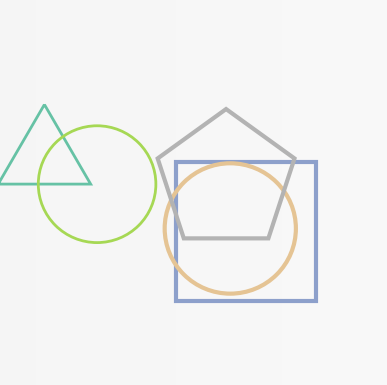[{"shape": "triangle", "thickness": 2, "radius": 0.69, "center": [0.115, 0.591]}, {"shape": "square", "thickness": 3, "radius": 0.9, "center": [0.636, 0.398]}, {"shape": "circle", "thickness": 2, "radius": 0.76, "center": [0.251, 0.522]}, {"shape": "circle", "thickness": 3, "radius": 0.85, "center": [0.594, 0.407]}, {"shape": "pentagon", "thickness": 3, "radius": 0.93, "center": [0.583, 0.531]}]